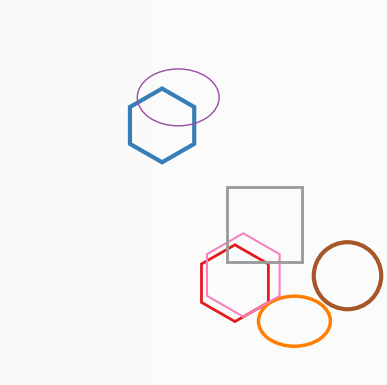[{"shape": "hexagon", "thickness": 2, "radius": 0.5, "center": [0.606, 0.264]}, {"shape": "hexagon", "thickness": 3, "radius": 0.48, "center": [0.418, 0.674]}, {"shape": "oval", "thickness": 1, "radius": 0.53, "center": [0.46, 0.747]}, {"shape": "oval", "thickness": 2.5, "radius": 0.46, "center": [0.76, 0.166]}, {"shape": "circle", "thickness": 3, "radius": 0.44, "center": [0.897, 0.284]}, {"shape": "hexagon", "thickness": 1.5, "radius": 0.54, "center": [0.628, 0.286]}, {"shape": "square", "thickness": 2, "radius": 0.49, "center": [0.683, 0.418]}]